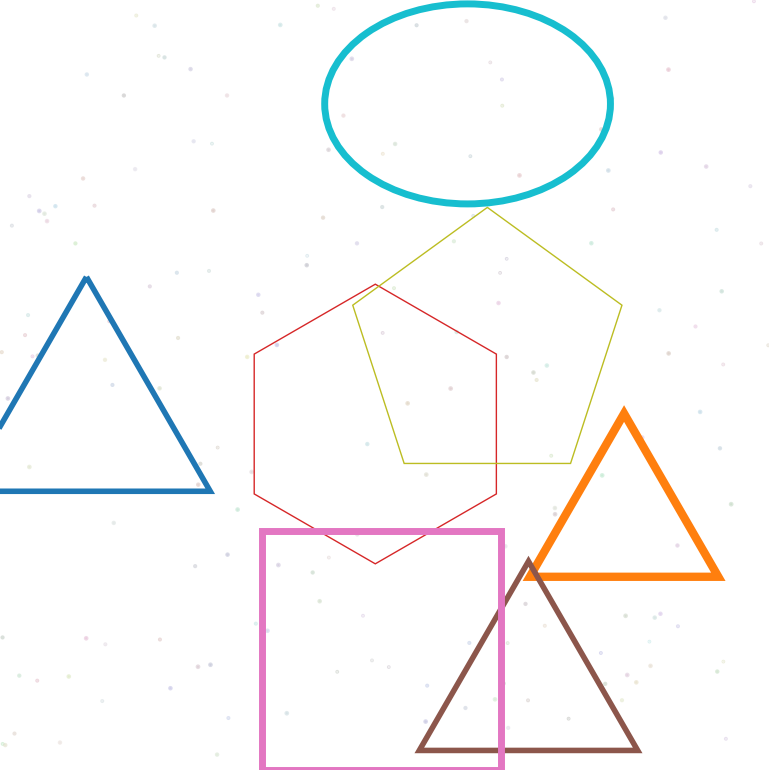[{"shape": "triangle", "thickness": 2, "radius": 0.93, "center": [0.112, 0.455]}, {"shape": "triangle", "thickness": 3, "radius": 0.71, "center": [0.81, 0.322]}, {"shape": "hexagon", "thickness": 0.5, "radius": 0.91, "center": [0.487, 0.449]}, {"shape": "triangle", "thickness": 2, "radius": 0.82, "center": [0.686, 0.107]}, {"shape": "square", "thickness": 2.5, "radius": 0.78, "center": [0.495, 0.155]}, {"shape": "pentagon", "thickness": 0.5, "radius": 0.92, "center": [0.633, 0.547]}, {"shape": "oval", "thickness": 2.5, "radius": 0.93, "center": [0.607, 0.865]}]